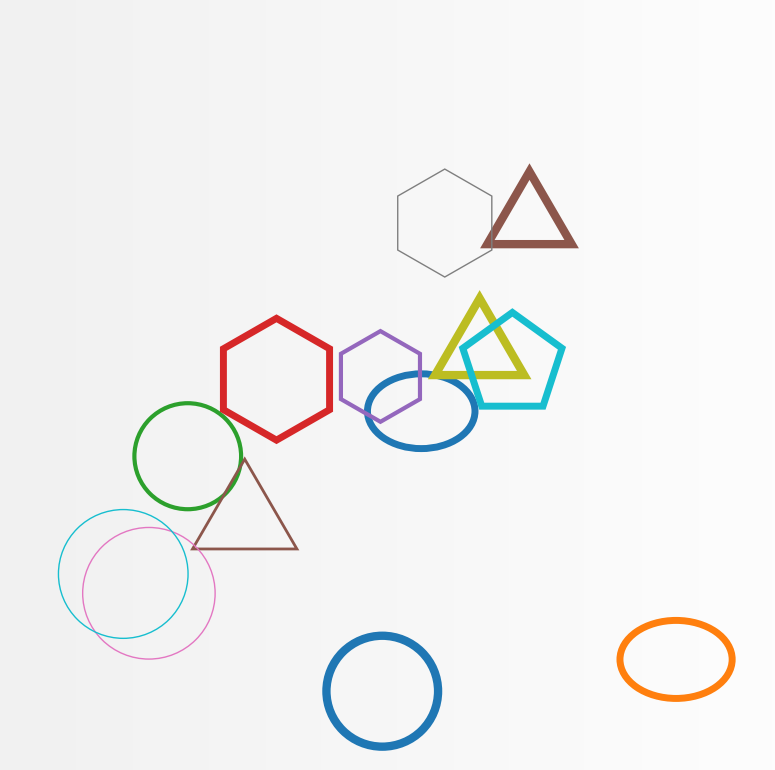[{"shape": "oval", "thickness": 2.5, "radius": 0.35, "center": [0.544, 0.466]}, {"shape": "circle", "thickness": 3, "radius": 0.36, "center": [0.493, 0.102]}, {"shape": "oval", "thickness": 2.5, "radius": 0.36, "center": [0.872, 0.144]}, {"shape": "circle", "thickness": 1.5, "radius": 0.34, "center": [0.242, 0.408]}, {"shape": "hexagon", "thickness": 2.5, "radius": 0.4, "center": [0.357, 0.507]}, {"shape": "hexagon", "thickness": 1.5, "radius": 0.29, "center": [0.491, 0.511]}, {"shape": "triangle", "thickness": 1, "radius": 0.39, "center": [0.316, 0.326]}, {"shape": "triangle", "thickness": 3, "radius": 0.31, "center": [0.683, 0.714]}, {"shape": "circle", "thickness": 0.5, "radius": 0.43, "center": [0.192, 0.23]}, {"shape": "hexagon", "thickness": 0.5, "radius": 0.35, "center": [0.574, 0.71]}, {"shape": "triangle", "thickness": 3, "radius": 0.33, "center": [0.619, 0.546]}, {"shape": "circle", "thickness": 0.5, "radius": 0.42, "center": [0.159, 0.255]}, {"shape": "pentagon", "thickness": 2.5, "radius": 0.34, "center": [0.661, 0.527]}]